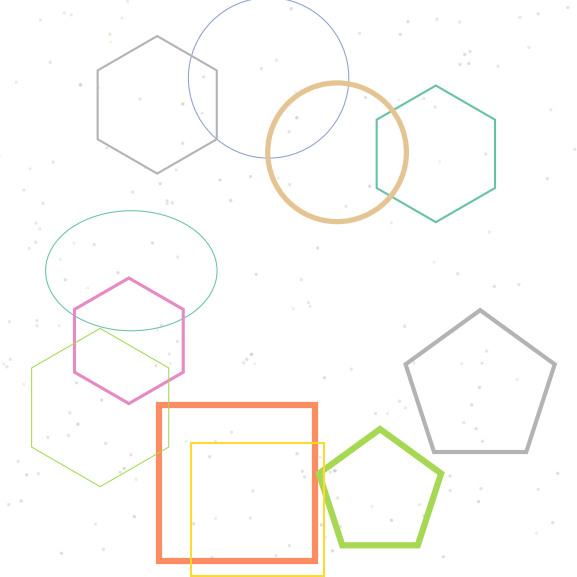[{"shape": "oval", "thickness": 0.5, "radius": 0.74, "center": [0.227, 0.53]}, {"shape": "hexagon", "thickness": 1, "radius": 0.59, "center": [0.755, 0.733]}, {"shape": "square", "thickness": 3, "radius": 0.67, "center": [0.41, 0.163]}, {"shape": "circle", "thickness": 0.5, "radius": 0.69, "center": [0.465, 0.864]}, {"shape": "hexagon", "thickness": 1.5, "radius": 0.54, "center": [0.223, 0.409]}, {"shape": "pentagon", "thickness": 3, "radius": 0.56, "center": [0.658, 0.145]}, {"shape": "hexagon", "thickness": 0.5, "radius": 0.69, "center": [0.173, 0.293]}, {"shape": "square", "thickness": 1, "radius": 0.58, "center": [0.446, 0.117]}, {"shape": "circle", "thickness": 2.5, "radius": 0.6, "center": [0.584, 0.735]}, {"shape": "hexagon", "thickness": 1, "radius": 0.6, "center": [0.272, 0.818]}, {"shape": "pentagon", "thickness": 2, "radius": 0.68, "center": [0.831, 0.326]}]